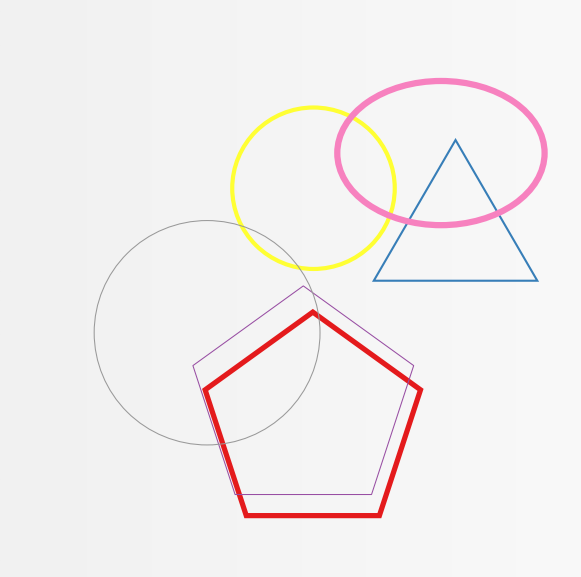[{"shape": "pentagon", "thickness": 2.5, "radius": 0.97, "center": [0.538, 0.264]}, {"shape": "triangle", "thickness": 1, "radius": 0.81, "center": [0.784, 0.594]}, {"shape": "pentagon", "thickness": 0.5, "radius": 1.0, "center": [0.522, 0.304]}, {"shape": "circle", "thickness": 2, "radius": 0.7, "center": [0.539, 0.673]}, {"shape": "oval", "thickness": 3, "radius": 0.89, "center": [0.759, 0.734]}, {"shape": "circle", "thickness": 0.5, "radius": 0.97, "center": [0.356, 0.423]}]